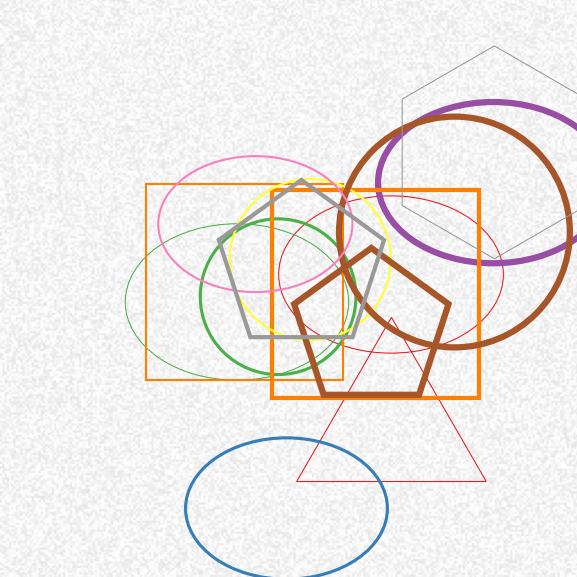[{"shape": "triangle", "thickness": 0.5, "radius": 0.95, "center": [0.678, 0.26]}, {"shape": "oval", "thickness": 0.5, "radius": 0.97, "center": [0.677, 0.524]}, {"shape": "oval", "thickness": 1.5, "radius": 0.87, "center": [0.496, 0.119]}, {"shape": "circle", "thickness": 1.5, "radius": 0.67, "center": [0.482, 0.485]}, {"shape": "oval", "thickness": 0.5, "radius": 0.97, "center": [0.41, 0.476]}, {"shape": "oval", "thickness": 3, "radius": 1.0, "center": [0.854, 0.683]}, {"shape": "square", "thickness": 1, "radius": 0.85, "center": [0.424, 0.511]}, {"shape": "square", "thickness": 2, "radius": 0.9, "center": [0.65, 0.49]}, {"shape": "circle", "thickness": 1, "radius": 0.7, "center": [0.537, 0.55]}, {"shape": "circle", "thickness": 3, "radius": 1.0, "center": [0.787, 0.597]}, {"shape": "pentagon", "thickness": 3, "radius": 0.7, "center": [0.643, 0.429]}, {"shape": "oval", "thickness": 1, "radius": 0.84, "center": [0.442, 0.611]}, {"shape": "pentagon", "thickness": 2, "radius": 0.75, "center": [0.522, 0.537]}, {"shape": "hexagon", "thickness": 0.5, "radius": 0.92, "center": [0.856, 0.735]}]